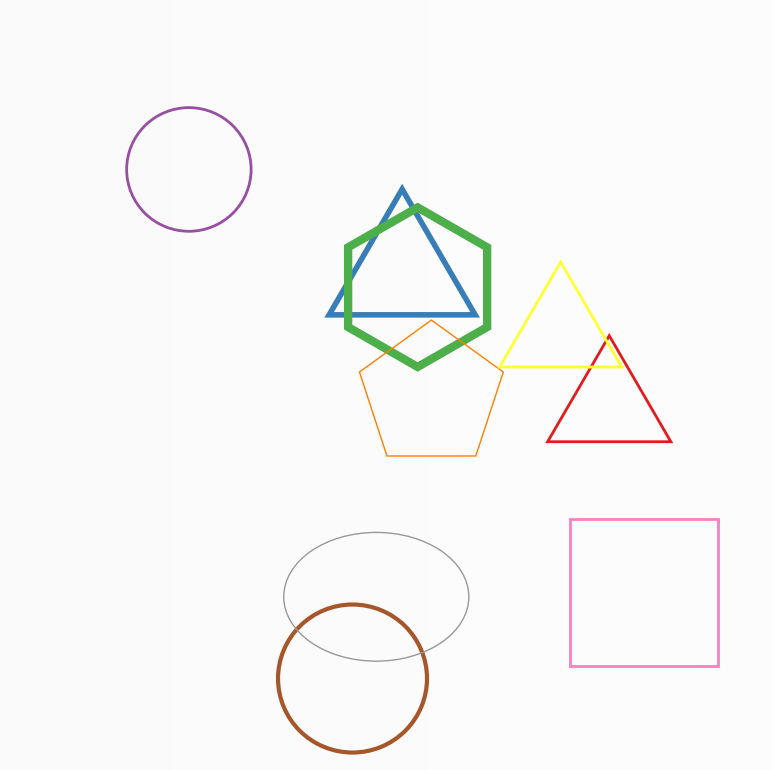[{"shape": "triangle", "thickness": 1, "radius": 0.46, "center": [0.786, 0.472]}, {"shape": "triangle", "thickness": 2, "radius": 0.54, "center": [0.519, 0.646]}, {"shape": "hexagon", "thickness": 3, "radius": 0.52, "center": [0.539, 0.627]}, {"shape": "circle", "thickness": 1, "radius": 0.4, "center": [0.244, 0.78]}, {"shape": "pentagon", "thickness": 0.5, "radius": 0.49, "center": [0.557, 0.487]}, {"shape": "triangle", "thickness": 1, "radius": 0.45, "center": [0.723, 0.569]}, {"shape": "circle", "thickness": 1.5, "radius": 0.48, "center": [0.455, 0.119]}, {"shape": "square", "thickness": 1, "radius": 0.48, "center": [0.831, 0.23]}, {"shape": "oval", "thickness": 0.5, "radius": 0.6, "center": [0.486, 0.225]}]